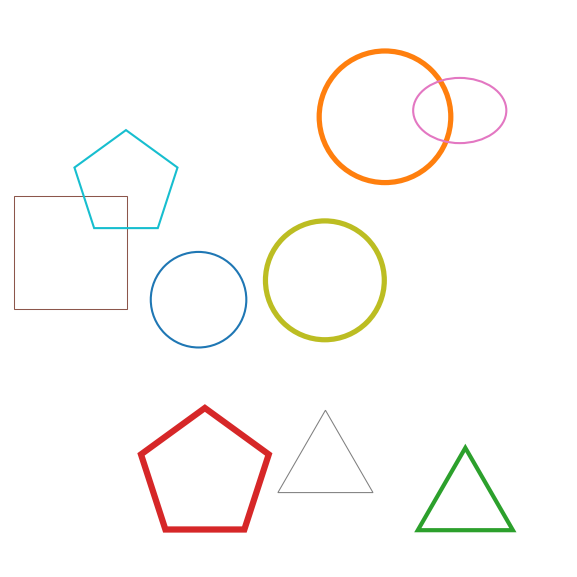[{"shape": "circle", "thickness": 1, "radius": 0.41, "center": [0.344, 0.48]}, {"shape": "circle", "thickness": 2.5, "radius": 0.57, "center": [0.667, 0.797]}, {"shape": "triangle", "thickness": 2, "radius": 0.48, "center": [0.806, 0.129]}, {"shape": "pentagon", "thickness": 3, "radius": 0.58, "center": [0.355, 0.176]}, {"shape": "square", "thickness": 0.5, "radius": 0.49, "center": [0.123, 0.562]}, {"shape": "oval", "thickness": 1, "radius": 0.4, "center": [0.796, 0.808]}, {"shape": "triangle", "thickness": 0.5, "radius": 0.48, "center": [0.564, 0.194]}, {"shape": "circle", "thickness": 2.5, "radius": 0.51, "center": [0.563, 0.514]}, {"shape": "pentagon", "thickness": 1, "radius": 0.47, "center": [0.218, 0.68]}]